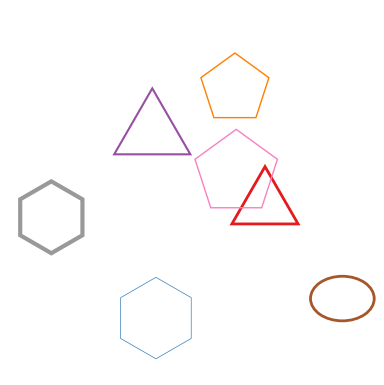[{"shape": "triangle", "thickness": 2, "radius": 0.5, "center": [0.688, 0.468]}, {"shape": "hexagon", "thickness": 0.5, "radius": 0.53, "center": [0.405, 0.174]}, {"shape": "triangle", "thickness": 1.5, "radius": 0.57, "center": [0.396, 0.656]}, {"shape": "pentagon", "thickness": 1, "radius": 0.46, "center": [0.61, 0.77]}, {"shape": "oval", "thickness": 2, "radius": 0.41, "center": [0.889, 0.225]}, {"shape": "pentagon", "thickness": 1, "radius": 0.56, "center": [0.614, 0.551]}, {"shape": "hexagon", "thickness": 3, "radius": 0.47, "center": [0.133, 0.436]}]